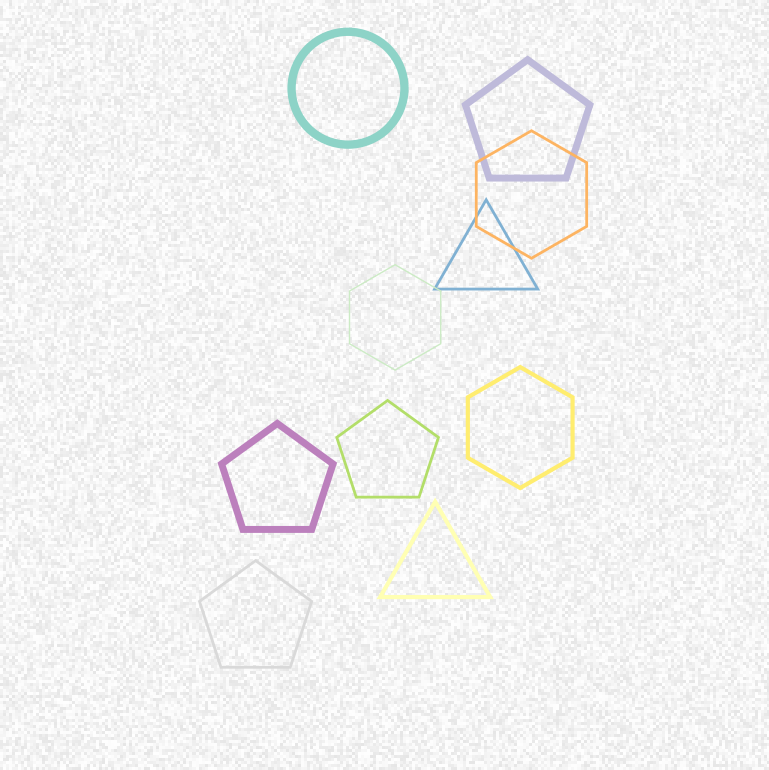[{"shape": "circle", "thickness": 3, "radius": 0.37, "center": [0.452, 0.885]}, {"shape": "triangle", "thickness": 1.5, "radius": 0.41, "center": [0.565, 0.266]}, {"shape": "pentagon", "thickness": 2.5, "radius": 0.42, "center": [0.685, 0.837]}, {"shape": "triangle", "thickness": 1, "radius": 0.39, "center": [0.631, 0.663]}, {"shape": "hexagon", "thickness": 1, "radius": 0.41, "center": [0.69, 0.747]}, {"shape": "pentagon", "thickness": 1, "radius": 0.35, "center": [0.503, 0.411]}, {"shape": "pentagon", "thickness": 1, "radius": 0.38, "center": [0.332, 0.195]}, {"shape": "pentagon", "thickness": 2.5, "radius": 0.38, "center": [0.36, 0.374]}, {"shape": "hexagon", "thickness": 0.5, "radius": 0.34, "center": [0.513, 0.588]}, {"shape": "hexagon", "thickness": 1.5, "radius": 0.39, "center": [0.676, 0.445]}]